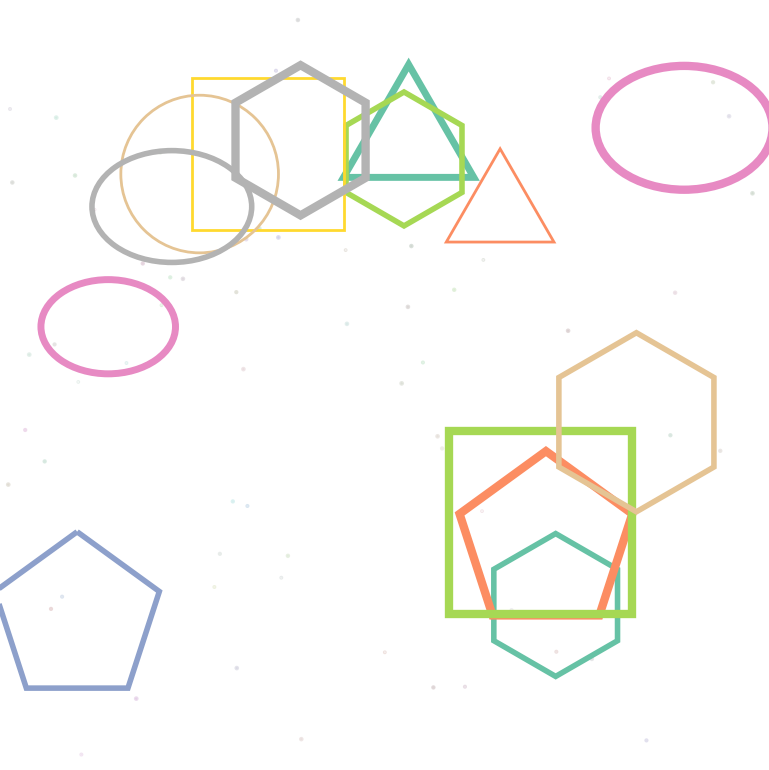[{"shape": "triangle", "thickness": 2.5, "radius": 0.49, "center": [0.531, 0.818]}, {"shape": "hexagon", "thickness": 2, "radius": 0.46, "center": [0.722, 0.214]}, {"shape": "triangle", "thickness": 1, "radius": 0.4, "center": [0.65, 0.726]}, {"shape": "pentagon", "thickness": 3, "radius": 0.59, "center": [0.709, 0.296]}, {"shape": "pentagon", "thickness": 2, "radius": 0.56, "center": [0.1, 0.197]}, {"shape": "oval", "thickness": 2.5, "radius": 0.44, "center": [0.141, 0.576]}, {"shape": "oval", "thickness": 3, "radius": 0.57, "center": [0.888, 0.834]}, {"shape": "hexagon", "thickness": 2, "radius": 0.43, "center": [0.525, 0.794]}, {"shape": "square", "thickness": 3, "radius": 0.59, "center": [0.702, 0.322]}, {"shape": "square", "thickness": 1, "radius": 0.49, "center": [0.348, 0.8]}, {"shape": "hexagon", "thickness": 2, "radius": 0.58, "center": [0.826, 0.452]}, {"shape": "circle", "thickness": 1, "radius": 0.51, "center": [0.259, 0.774]}, {"shape": "oval", "thickness": 2, "radius": 0.52, "center": [0.223, 0.732]}, {"shape": "hexagon", "thickness": 3, "radius": 0.49, "center": [0.39, 0.818]}]